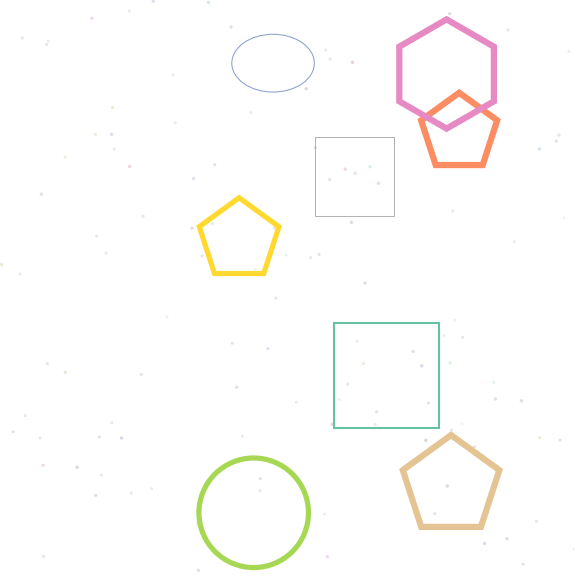[{"shape": "square", "thickness": 1, "radius": 0.45, "center": [0.67, 0.348]}, {"shape": "pentagon", "thickness": 3, "radius": 0.35, "center": [0.795, 0.769]}, {"shape": "oval", "thickness": 0.5, "radius": 0.36, "center": [0.473, 0.89]}, {"shape": "hexagon", "thickness": 3, "radius": 0.47, "center": [0.773, 0.871]}, {"shape": "circle", "thickness": 2.5, "radius": 0.47, "center": [0.439, 0.111]}, {"shape": "pentagon", "thickness": 2.5, "radius": 0.36, "center": [0.414, 0.584]}, {"shape": "pentagon", "thickness": 3, "radius": 0.44, "center": [0.781, 0.158]}, {"shape": "square", "thickness": 0.5, "radius": 0.34, "center": [0.614, 0.694]}]